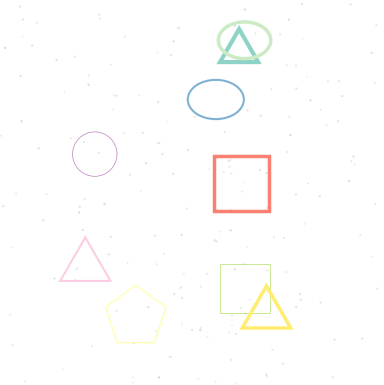[{"shape": "triangle", "thickness": 3, "radius": 0.29, "center": [0.621, 0.867]}, {"shape": "pentagon", "thickness": 1, "radius": 0.41, "center": [0.353, 0.177]}, {"shape": "square", "thickness": 2.5, "radius": 0.36, "center": [0.627, 0.523]}, {"shape": "oval", "thickness": 1.5, "radius": 0.36, "center": [0.561, 0.742]}, {"shape": "square", "thickness": 0.5, "radius": 0.32, "center": [0.636, 0.251]}, {"shape": "triangle", "thickness": 1.5, "radius": 0.38, "center": [0.222, 0.308]}, {"shape": "circle", "thickness": 0.5, "radius": 0.29, "center": [0.246, 0.6]}, {"shape": "oval", "thickness": 2.5, "radius": 0.34, "center": [0.635, 0.895]}, {"shape": "triangle", "thickness": 2.5, "radius": 0.36, "center": [0.692, 0.184]}]